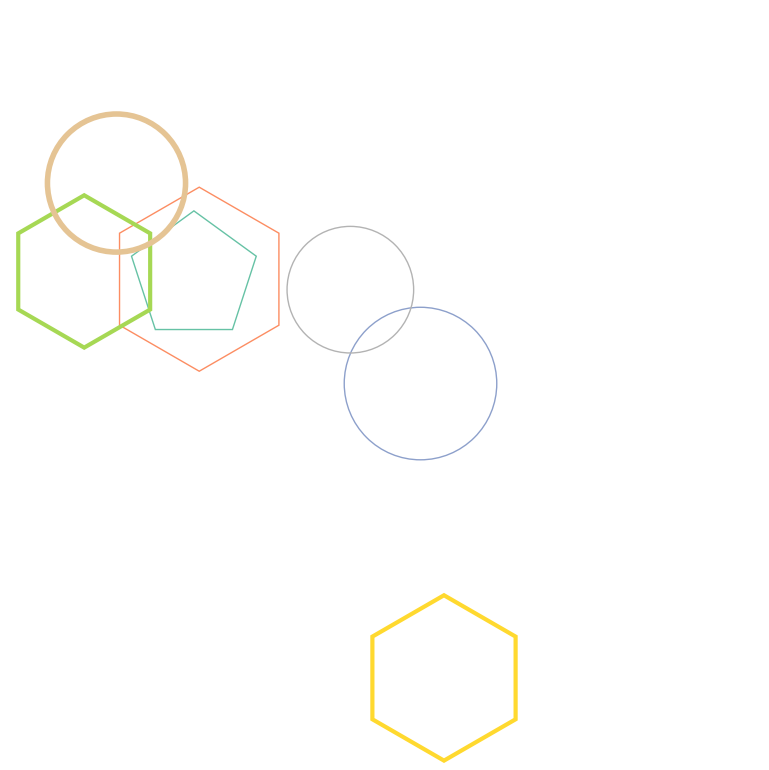[{"shape": "pentagon", "thickness": 0.5, "radius": 0.43, "center": [0.252, 0.641]}, {"shape": "hexagon", "thickness": 0.5, "radius": 0.6, "center": [0.259, 0.637]}, {"shape": "circle", "thickness": 0.5, "radius": 0.5, "center": [0.546, 0.502]}, {"shape": "hexagon", "thickness": 1.5, "radius": 0.49, "center": [0.109, 0.647]}, {"shape": "hexagon", "thickness": 1.5, "radius": 0.54, "center": [0.577, 0.12]}, {"shape": "circle", "thickness": 2, "radius": 0.45, "center": [0.151, 0.762]}, {"shape": "circle", "thickness": 0.5, "radius": 0.41, "center": [0.455, 0.624]}]